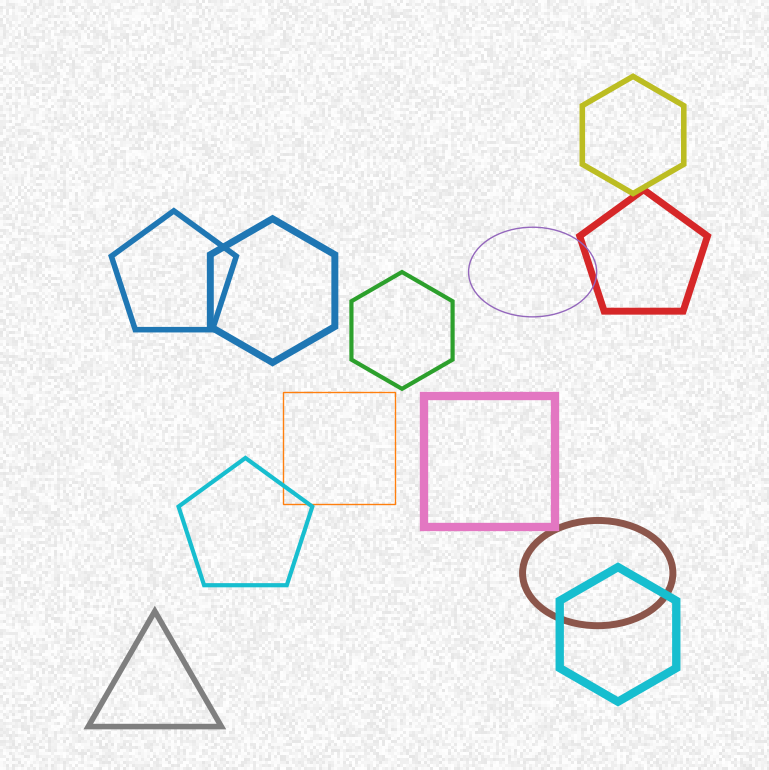[{"shape": "hexagon", "thickness": 2.5, "radius": 0.47, "center": [0.354, 0.623]}, {"shape": "pentagon", "thickness": 2, "radius": 0.43, "center": [0.226, 0.641]}, {"shape": "square", "thickness": 0.5, "radius": 0.36, "center": [0.44, 0.418]}, {"shape": "hexagon", "thickness": 1.5, "radius": 0.38, "center": [0.522, 0.571]}, {"shape": "pentagon", "thickness": 2.5, "radius": 0.44, "center": [0.836, 0.666]}, {"shape": "oval", "thickness": 0.5, "radius": 0.42, "center": [0.692, 0.647]}, {"shape": "oval", "thickness": 2.5, "radius": 0.49, "center": [0.776, 0.256]}, {"shape": "square", "thickness": 3, "radius": 0.43, "center": [0.636, 0.4]}, {"shape": "triangle", "thickness": 2, "radius": 0.5, "center": [0.201, 0.106]}, {"shape": "hexagon", "thickness": 2, "radius": 0.38, "center": [0.822, 0.825]}, {"shape": "hexagon", "thickness": 3, "radius": 0.44, "center": [0.803, 0.176]}, {"shape": "pentagon", "thickness": 1.5, "radius": 0.46, "center": [0.319, 0.314]}]